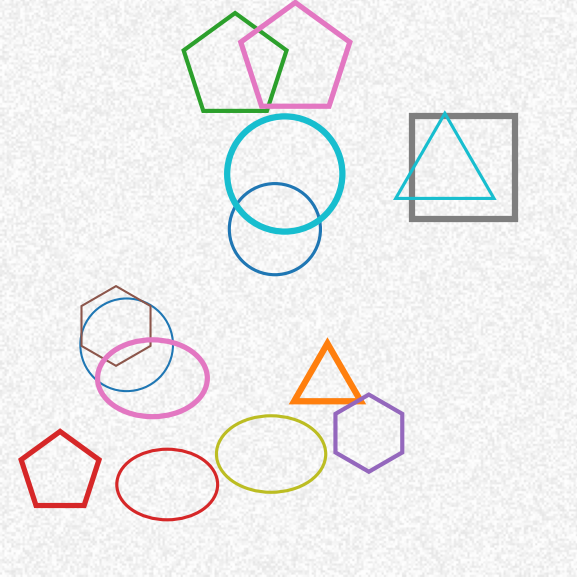[{"shape": "circle", "thickness": 1.5, "radius": 0.39, "center": [0.476, 0.602]}, {"shape": "circle", "thickness": 1, "radius": 0.4, "center": [0.219, 0.402]}, {"shape": "triangle", "thickness": 3, "radius": 0.33, "center": [0.567, 0.338]}, {"shape": "pentagon", "thickness": 2, "radius": 0.47, "center": [0.407, 0.883]}, {"shape": "pentagon", "thickness": 2.5, "radius": 0.35, "center": [0.104, 0.181]}, {"shape": "oval", "thickness": 1.5, "radius": 0.44, "center": [0.29, 0.16]}, {"shape": "hexagon", "thickness": 2, "radius": 0.33, "center": [0.639, 0.249]}, {"shape": "hexagon", "thickness": 1, "radius": 0.35, "center": [0.201, 0.435]}, {"shape": "pentagon", "thickness": 2.5, "radius": 0.5, "center": [0.511, 0.896]}, {"shape": "oval", "thickness": 2.5, "radius": 0.48, "center": [0.264, 0.344]}, {"shape": "square", "thickness": 3, "radius": 0.45, "center": [0.803, 0.708]}, {"shape": "oval", "thickness": 1.5, "radius": 0.47, "center": [0.469, 0.213]}, {"shape": "circle", "thickness": 3, "radius": 0.5, "center": [0.493, 0.698]}, {"shape": "triangle", "thickness": 1.5, "radius": 0.49, "center": [0.77, 0.705]}]